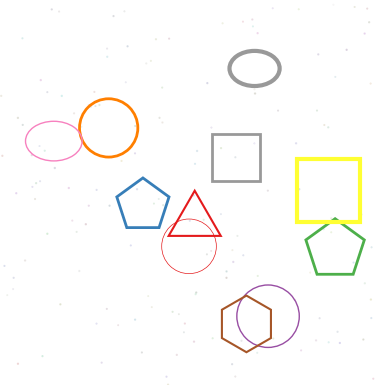[{"shape": "circle", "thickness": 0.5, "radius": 0.35, "center": [0.491, 0.36]}, {"shape": "triangle", "thickness": 1.5, "radius": 0.39, "center": [0.506, 0.426]}, {"shape": "pentagon", "thickness": 2, "radius": 0.36, "center": [0.371, 0.467]}, {"shape": "pentagon", "thickness": 2, "radius": 0.4, "center": [0.87, 0.352]}, {"shape": "circle", "thickness": 1, "radius": 0.41, "center": [0.696, 0.179]}, {"shape": "circle", "thickness": 2, "radius": 0.38, "center": [0.282, 0.668]}, {"shape": "square", "thickness": 3, "radius": 0.41, "center": [0.853, 0.506]}, {"shape": "hexagon", "thickness": 1.5, "radius": 0.37, "center": [0.64, 0.159]}, {"shape": "oval", "thickness": 1, "radius": 0.37, "center": [0.14, 0.634]}, {"shape": "oval", "thickness": 3, "radius": 0.33, "center": [0.661, 0.822]}, {"shape": "square", "thickness": 2, "radius": 0.31, "center": [0.612, 0.591]}]